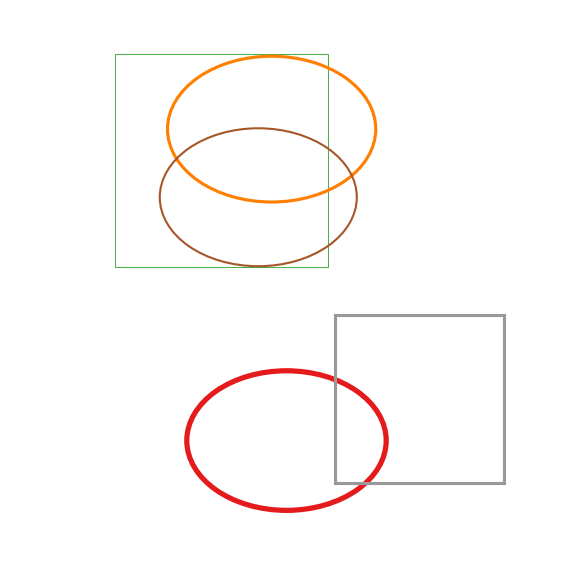[{"shape": "oval", "thickness": 2.5, "radius": 0.86, "center": [0.496, 0.236]}, {"shape": "square", "thickness": 0.5, "radius": 0.92, "center": [0.383, 0.721]}, {"shape": "oval", "thickness": 1.5, "radius": 0.9, "center": [0.47, 0.776]}, {"shape": "oval", "thickness": 1, "radius": 0.85, "center": [0.447, 0.658]}, {"shape": "square", "thickness": 1.5, "radius": 0.73, "center": [0.726, 0.308]}]